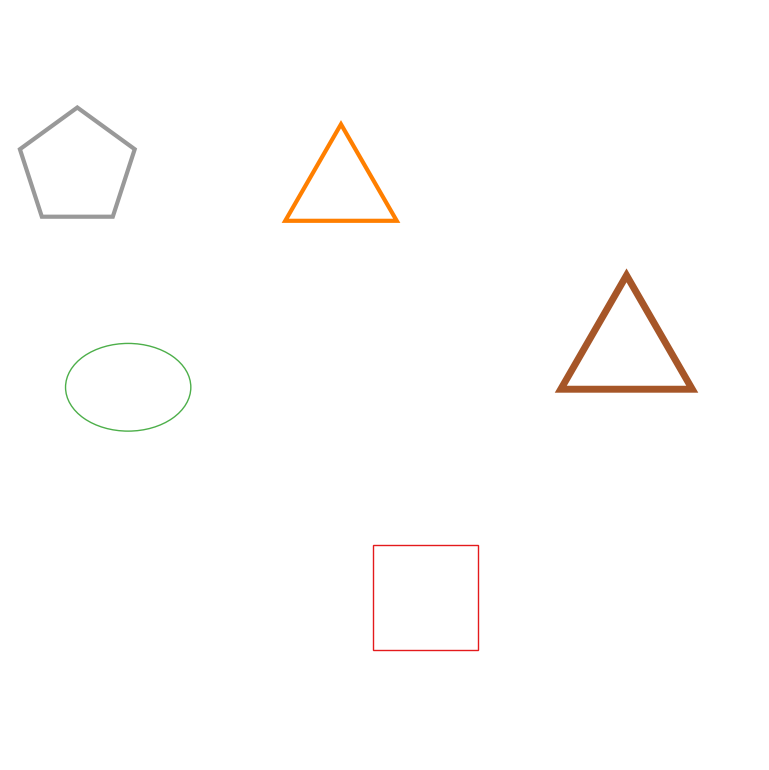[{"shape": "square", "thickness": 0.5, "radius": 0.34, "center": [0.552, 0.225]}, {"shape": "oval", "thickness": 0.5, "radius": 0.41, "center": [0.166, 0.497]}, {"shape": "triangle", "thickness": 1.5, "radius": 0.42, "center": [0.443, 0.755]}, {"shape": "triangle", "thickness": 2.5, "radius": 0.49, "center": [0.814, 0.544]}, {"shape": "pentagon", "thickness": 1.5, "radius": 0.39, "center": [0.1, 0.782]}]